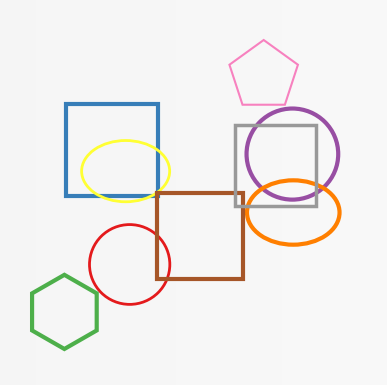[{"shape": "circle", "thickness": 2, "radius": 0.52, "center": [0.335, 0.313]}, {"shape": "square", "thickness": 3, "radius": 0.59, "center": [0.289, 0.61]}, {"shape": "hexagon", "thickness": 3, "radius": 0.48, "center": [0.166, 0.19]}, {"shape": "circle", "thickness": 3, "radius": 0.59, "center": [0.755, 0.6]}, {"shape": "oval", "thickness": 3, "radius": 0.6, "center": [0.757, 0.448]}, {"shape": "oval", "thickness": 2, "radius": 0.57, "center": [0.324, 0.555]}, {"shape": "square", "thickness": 3, "radius": 0.56, "center": [0.516, 0.388]}, {"shape": "pentagon", "thickness": 1.5, "radius": 0.46, "center": [0.68, 0.803]}, {"shape": "square", "thickness": 2.5, "radius": 0.53, "center": [0.711, 0.57]}]